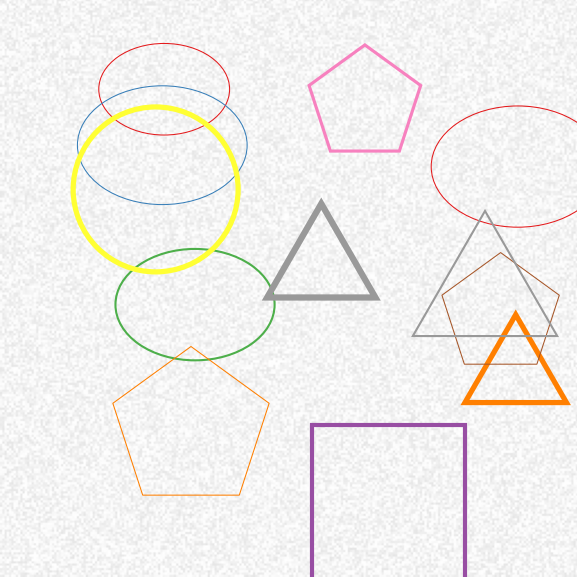[{"shape": "oval", "thickness": 0.5, "radius": 0.57, "center": [0.284, 0.845]}, {"shape": "oval", "thickness": 0.5, "radius": 0.75, "center": [0.897, 0.711]}, {"shape": "oval", "thickness": 0.5, "radius": 0.73, "center": [0.281, 0.748]}, {"shape": "oval", "thickness": 1, "radius": 0.69, "center": [0.338, 0.472]}, {"shape": "square", "thickness": 2, "radius": 0.66, "center": [0.673, 0.13]}, {"shape": "pentagon", "thickness": 0.5, "radius": 0.71, "center": [0.331, 0.257]}, {"shape": "triangle", "thickness": 2.5, "radius": 0.51, "center": [0.893, 0.353]}, {"shape": "circle", "thickness": 2.5, "radius": 0.71, "center": [0.27, 0.671]}, {"shape": "pentagon", "thickness": 0.5, "radius": 0.53, "center": [0.867, 0.455]}, {"shape": "pentagon", "thickness": 1.5, "radius": 0.51, "center": [0.632, 0.82]}, {"shape": "triangle", "thickness": 1, "radius": 0.72, "center": [0.84, 0.489]}, {"shape": "triangle", "thickness": 3, "radius": 0.54, "center": [0.556, 0.538]}]